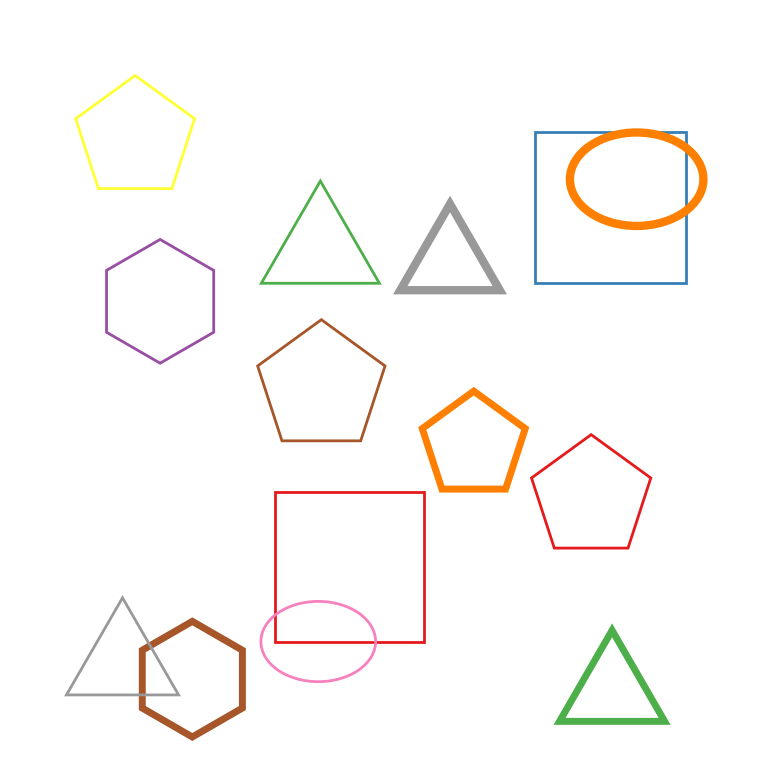[{"shape": "pentagon", "thickness": 1, "radius": 0.41, "center": [0.768, 0.354]}, {"shape": "square", "thickness": 1, "radius": 0.49, "center": [0.454, 0.264]}, {"shape": "square", "thickness": 1, "radius": 0.49, "center": [0.793, 0.73]}, {"shape": "triangle", "thickness": 1, "radius": 0.44, "center": [0.416, 0.676]}, {"shape": "triangle", "thickness": 2.5, "radius": 0.39, "center": [0.795, 0.103]}, {"shape": "hexagon", "thickness": 1, "radius": 0.4, "center": [0.208, 0.609]}, {"shape": "oval", "thickness": 3, "radius": 0.43, "center": [0.827, 0.767]}, {"shape": "pentagon", "thickness": 2.5, "radius": 0.35, "center": [0.615, 0.422]}, {"shape": "pentagon", "thickness": 1, "radius": 0.41, "center": [0.176, 0.821]}, {"shape": "pentagon", "thickness": 1, "radius": 0.43, "center": [0.417, 0.498]}, {"shape": "hexagon", "thickness": 2.5, "radius": 0.38, "center": [0.25, 0.118]}, {"shape": "oval", "thickness": 1, "radius": 0.37, "center": [0.413, 0.167]}, {"shape": "triangle", "thickness": 3, "radius": 0.37, "center": [0.584, 0.66]}, {"shape": "triangle", "thickness": 1, "radius": 0.42, "center": [0.159, 0.14]}]